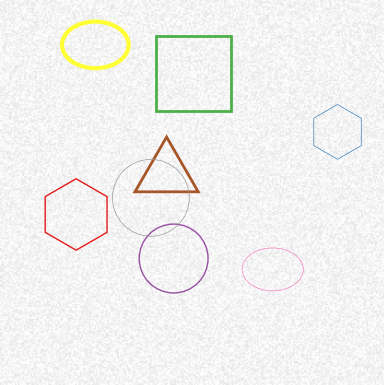[{"shape": "hexagon", "thickness": 1, "radius": 0.46, "center": [0.198, 0.443]}, {"shape": "hexagon", "thickness": 0.5, "radius": 0.36, "center": [0.877, 0.657]}, {"shape": "square", "thickness": 2, "radius": 0.48, "center": [0.503, 0.809]}, {"shape": "circle", "thickness": 1, "radius": 0.45, "center": [0.451, 0.329]}, {"shape": "oval", "thickness": 3, "radius": 0.43, "center": [0.248, 0.883]}, {"shape": "triangle", "thickness": 2, "radius": 0.47, "center": [0.433, 0.549]}, {"shape": "oval", "thickness": 0.5, "radius": 0.4, "center": [0.708, 0.3]}, {"shape": "circle", "thickness": 0.5, "radius": 0.5, "center": [0.392, 0.486]}]